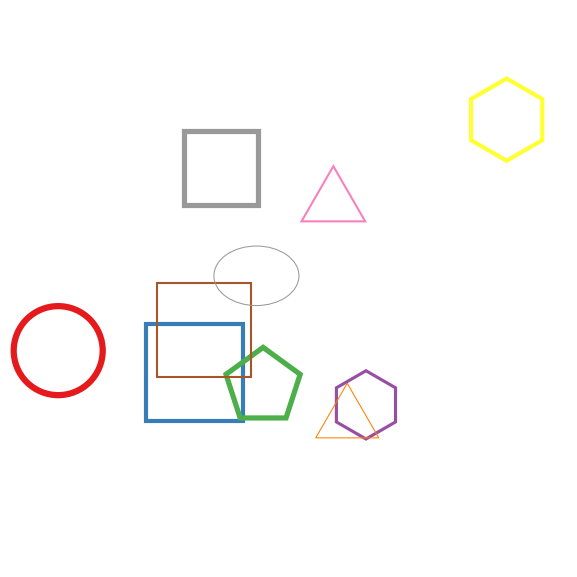[{"shape": "circle", "thickness": 3, "radius": 0.39, "center": [0.101, 0.392]}, {"shape": "square", "thickness": 2, "radius": 0.42, "center": [0.336, 0.355]}, {"shape": "pentagon", "thickness": 2.5, "radius": 0.34, "center": [0.456, 0.33]}, {"shape": "hexagon", "thickness": 1.5, "radius": 0.3, "center": [0.634, 0.298]}, {"shape": "triangle", "thickness": 0.5, "radius": 0.32, "center": [0.601, 0.272]}, {"shape": "hexagon", "thickness": 2, "radius": 0.36, "center": [0.877, 0.792]}, {"shape": "square", "thickness": 1, "radius": 0.41, "center": [0.353, 0.427]}, {"shape": "triangle", "thickness": 1, "radius": 0.32, "center": [0.577, 0.648]}, {"shape": "square", "thickness": 2.5, "radius": 0.32, "center": [0.383, 0.709]}, {"shape": "oval", "thickness": 0.5, "radius": 0.37, "center": [0.444, 0.522]}]